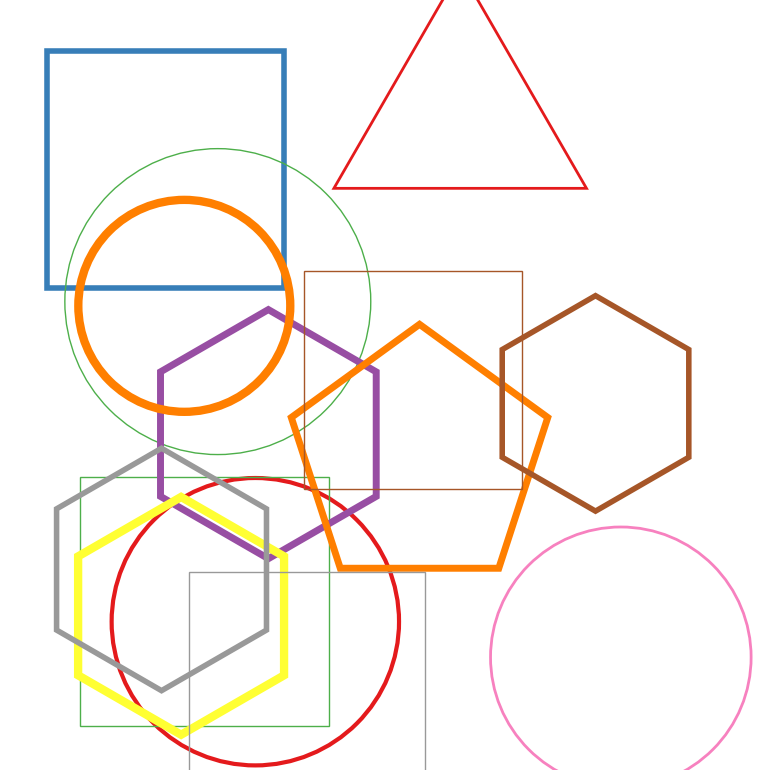[{"shape": "triangle", "thickness": 1, "radius": 0.95, "center": [0.598, 0.85]}, {"shape": "circle", "thickness": 1.5, "radius": 0.93, "center": [0.332, 0.193]}, {"shape": "square", "thickness": 2, "radius": 0.77, "center": [0.215, 0.78]}, {"shape": "circle", "thickness": 0.5, "radius": 0.99, "center": [0.283, 0.608]}, {"shape": "square", "thickness": 0.5, "radius": 0.81, "center": [0.265, 0.219]}, {"shape": "hexagon", "thickness": 2.5, "radius": 0.81, "center": [0.349, 0.436]}, {"shape": "pentagon", "thickness": 2.5, "radius": 0.88, "center": [0.545, 0.404]}, {"shape": "circle", "thickness": 3, "radius": 0.69, "center": [0.239, 0.603]}, {"shape": "hexagon", "thickness": 3, "radius": 0.77, "center": [0.235, 0.2]}, {"shape": "square", "thickness": 0.5, "radius": 0.71, "center": [0.536, 0.506]}, {"shape": "hexagon", "thickness": 2, "radius": 0.7, "center": [0.773, 0.476]}, {"shape": "circle", "thickness": 1, "radius": 0.85, "center": [0.806, 0.146]}, {"shape": "square", "thickness": 0.5, "radius": 0.77, "center": [0.399, 0.104]}, {"shape": "hexagon", "thickness": 2, "radius": 0.79, "center": [0.21, 0.26]}]